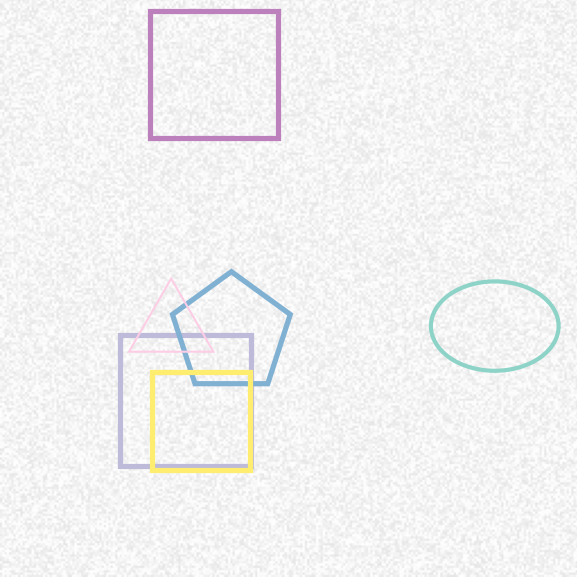[{"shape": "oval", "thickness": 2, "radius": 0.55, "center": [0.857, 0.434]}, {"shape": "square", "thickness": 2.5, "radius": 0.57, "center": [0.322, 0.306]}, {"shape": "pentagon", "thickness": 2.5, "radius": 0.54, "center": [0.401, 0.421]}, {"shape": "triangle", "thickness": 1, "radius": 0.42, "center": [0.296, 0.432]}, {"shape": "square", "thickness": 2.5, "radius": 0.55, "center": [0.371, 0.87]}, {"shape": "square", "thickness": 2.5, "radius": 0.42, "center": [0.348, 0.27]}]